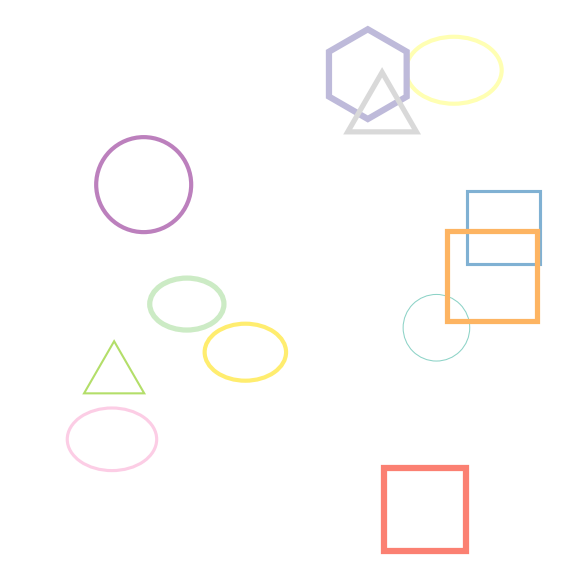[{"shape": "circle", "thickness": 0.5, "radius": 0.29, "center": [0.756, 0.432]}, {"shape": "oval", "thickness": 2, "radius": 0.41, "center": [0.786, 0.877]}, {"shape": "hexagon", "thickness": 3, "radius": 0.39, "center": [0.637, 0.871]}, {"shape": "square", "thickness": 3, "radius": 0.36, "center": [0.736, 0.117]}, {"shape": "square", "thickness": 1.5, "radius": 0.32, "center": [0.872, 0.605]}, {"shape": "square", "thickness": 2.5, "radius": 0.39, "center": [0.852, 0.521]}, {"shape": "triangle", "thickness": 1, "radius": 0.3, "center": [0.198, 0.348]}, {"shape": "oval", "thickness": 1.5, "radius": 0.39, "center": [0.194, 0.238]}, {"shape": "triangle", "thickness": 2.5, "radius": 0.34, "center": [0.662, 0.805]}, {"shape": "circle", "thickness": 2, "radius": 0.41, "center": [0.249, 0.679]}, {"shape": "oval", "thickness": 2.5, "radius": 0.32, "center": [0.324, 0.473]}, {"shape": "oval", "thickness": 2, "radius": 0.35, "center": [0.425, 0.389]}]